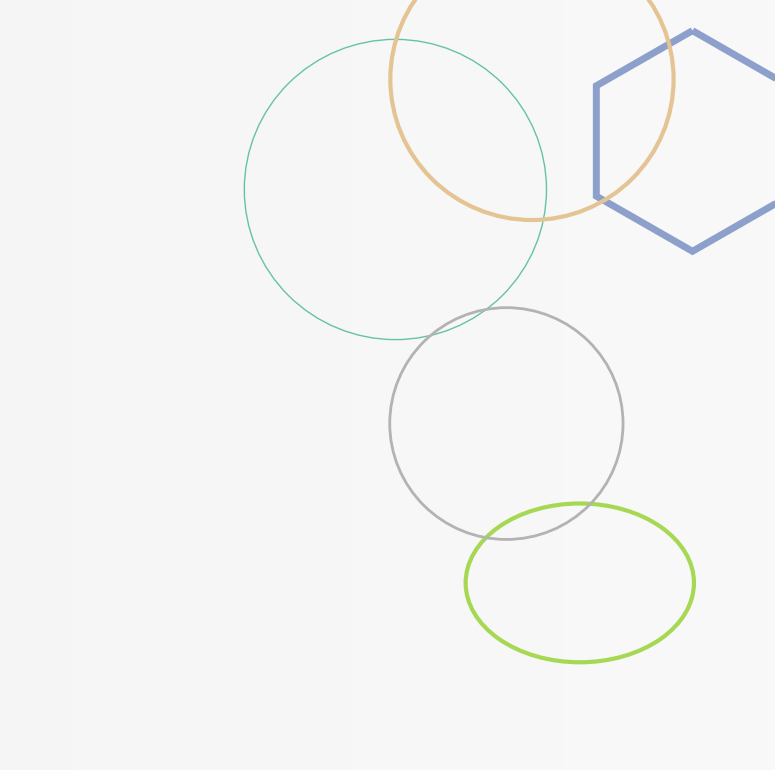[{"shape": "circle", "thickness": 0.5, "radius": 0.97, "center": [0.51, 0.754]}, {"shape": "hexagon", "thickness": 2.5, "radius": 0.72, "center": [0.894, 0.817]}, {"shape": "oval", "thickness": 1.5, "radius": 0.74, "center": [0.748, 0.243]}, {"shape": "circle", "thickness": 1.5, "radius": 0.91, "center": [0.686, 0.897]}, {"shape": "circle", "thickness": 1, "radius": 0.75, "center": [0.653, 0.45]}]